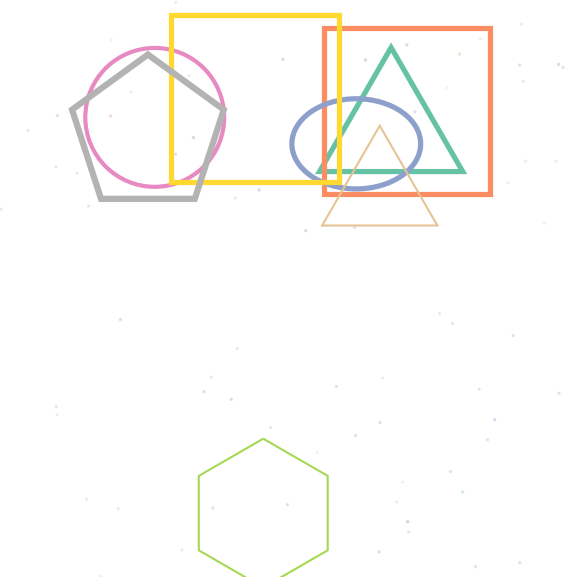[{"shape": "triangle", "thickness": 2.5, "radius": 0.72, "center": [0.677, 0.774]}, {"shape": "square", "thickness": 2.5, "radius": 0.72, "center": [0.705, 0.806]}, {"shape": "oval", "thickness": 2.5, "radius": 0.56, "center": [0.617, 0.75]}, {"shape": "circle", "thickness": 2, "radius": 0.6, "center": [0.268, 0.796]}, {"shape": "hexagon", "thickness": 1, "radius": 0.64, "center": [0.456, 0.111]}, {"shape": "square", "thickness": 2.5, "radius": 0.72, "center": [0.442, 0.828]}, {"shape": "triangle", "thickness": 1, "radius": 0.58, "center": [0.658, 0.666]}, {"shape": "pentagon", "thickness": 3, "radius": 0.69, "center": [0.256, 0.767]}]